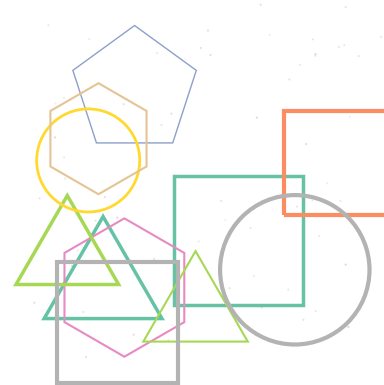[{"shape": "square", "thickness": 2.5, "radius": 0.84, "center": [0.619, 0.376]}, {"shape": "triangle", "thickness": 2.5, "radius": 0.88, "center": [0.268, 0.261]}, {"shape": "square", "thickness": 3, "radius": 0.68, "center": [0.874, 0.577]}, {"shape": "pentagon", "thickness": 1, "radius": 0.84, "center": [0.35, 0.765]}, {"shape": "hexagon", "thickness": 1.5, "radius": 0.9, "center": [0.323, 0.253]}, {"shape": "triangle", "thickness": 1.5, "radius": 0.78, "center": [0.508, 0.191]}, {"shape": "triangle", "thickness": 2.5, "radius": 0.77, "center": [0.175, 0.338]}, {"shape": "circle", "thickness": 2, "radius": 0.67, "center": [0.229, 0.583]}, {"shape": "hexagon", "thickness": 1.5, "radius": 0.72, "center": [0.256, 0.64]}, {"shape": "square", "thickness": 3, "radius": 0.79, "center": [0.306, 0.162]}, {"shape": "circle", "thickness": 3, "radius": 0.97, "center": [0.766, 0.299]}]